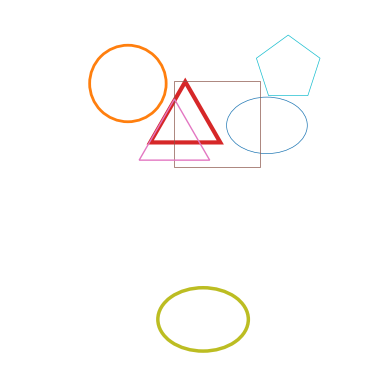[{"shape": "oval", "thickness": 0.5, "radius": 0.52, "center": [0.693, 0.674]}, {"shape": "circle", "thickness": 2, "radius": 0.5, "center": [0.332, 0.783]}, {"shape": "triangle", "thickness": 3, "radius": 0.53, "center": [0.481, 0.683]}, {"shape": "square", "thickness": 0.5, "radius": 0.56, "center": [0.564, 0.678]}, {"shape": "triangle", "thickness": 1, "radius": 0.53, "center": [0.453, 0.637]}, {"shape": "oval", "thickness": 2.5, "radius": 0.59, "center": [0.528, 0.17]}, {"shape": "pentagon", "thickness": 0.5, "radius": 0.43, "center": [0.749, 0.822]}]